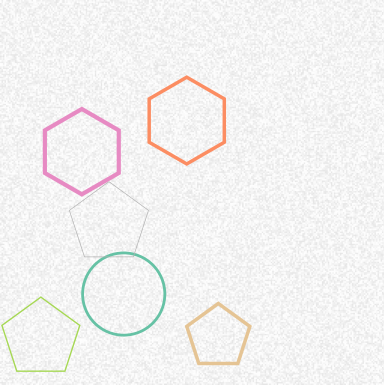[{"shape": "circle", "thickness": 2, "radius": 0.53, "center": [0.321, 0.236]}, {"shape": "hexagon", "thickness": 2.5, "radius": 0.56, "center": [0.485, 0.687]}, {"shape": "hexagon", "thickness": 3, "radius": 0.55, "center": [0.213, 0.606]}, {"shape": "pentagon", "thickness": 1, "radius": 0.53, "center": [0.106, 0.122]}, {"shape": "pentagon", "thickness": 2.5, "radius": 0.43, "center": [0.567, 0.126]}, {"shape": "pentagon", "thickness": 0.5, "radius": 0.54, "center": [0.283, 0.42]}]